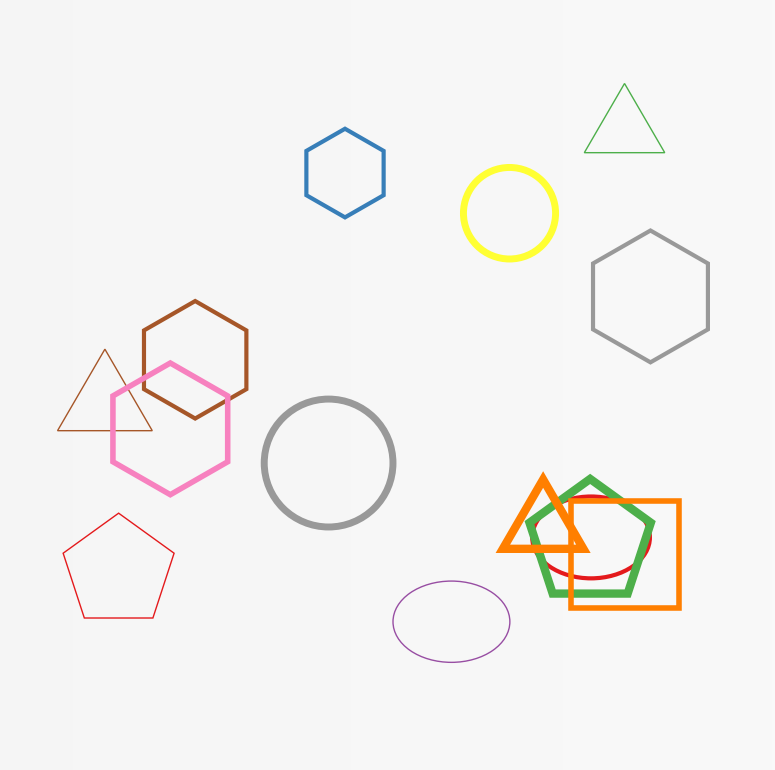[{"shape": "pentagon", "thickness": 0.5, "radius": 0.38, "center": [0.153, 0.258]}, {"shape": "oval", "thickness": 1.5, "radius": 0.38, "center": [0.763, 0.302]}, {"shape": "hexagon", "thickness": 1.5, "radius": 0.29, "center": [0.445, 0.775]}, {"shape": "pentagon", "thickness": 3, "radius": 0.41, "center": [0.761, 0.296]}, {"shape": "triangle", "thickness": 0.5, "radius": 0.3, "center": [0.806, 0.832]}, {"shape": "oval", "thickness": 0.5, "radius": 0.38, "center": [0.582, 0.193]}, {"shape": "triangle", "thickness": 3, "radius": 0.3, "center": [0.701, 0.317]}, {"shape": "square", "thickness": 2, "radius": 0.35, "center": [0.806, 0.279]}, {"shape": "circle", "thickness": 2.5, "radius": 0.3, "center": [0.657, 0.723]}, {"shape": "triangle", "thickness": 0.5, "radius": 0.35, "center": [0.135, 0.476]}, {"shape": "hexagon", "thickness": 1.5, "radius": 0.38, "center": [0.252, 0.533]}, {"shape": "hexagon", "thickness": 2, "radius": 0.43, "center": [0.22, 0.443]}, {"shape": "circle", "thickness": 2.5, "radius": 0.42, "center": [0.424, 0.399]}, {"shape": "hexagon", "thickness": 1.5, "radius": 0.43, "center": [0.839, 0.615]}]